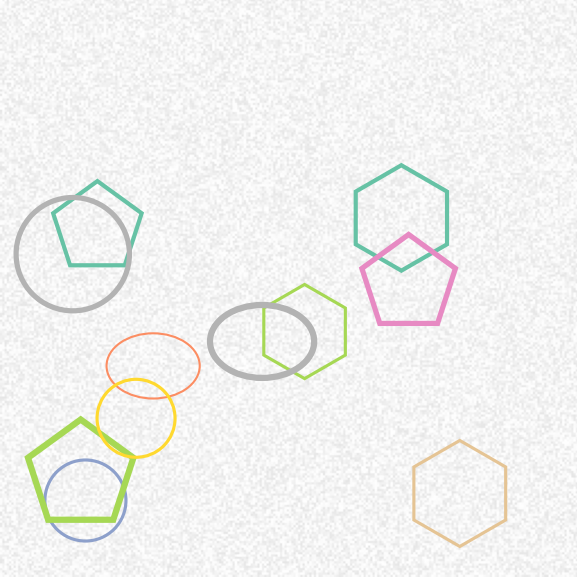[{"shape": "pentagon", "thickness": 2, "radius": 0.4, "center": [0.169, 0.605]}, {"shape": "hexagon", "thickness": 2, "radius": 0.46, "center": [0.695, 0.622]}, {"shape": "oval", "thickness": 1, "radius": 0.4, "center": [0.265, 0.366]}, {"shape": "circle", "thickness": 1.5, "radius": 0.35, "center": [0.148, 0.132]}, {"shape": "pentagon", "thickness": 2.5, "radius": 0.43, "center": [0.708, 0.508]}, {"shape": "pentagon", "thickness": 3, "radius": 0.48, "center": [0.14, 0.177]}, {"shape": "hexagon", "thickness": 1.5, "radius": 0.41, "center": [0.527, 0.425]}, {"shape": "circle", "thickness": 1.5, "radius": 0.34, "center": [0.236, 0.275]}, {"shape": "hexagon", "thickness": 1.5, "radius": 0.46, "center": [0.796, 0.145]}, {"shape": "circle", "thickness": 2.5, "radius": 0.49, "center": [0.126, 0.559]}, {"shape": "oval", "thickness": 3, "radius": 0.45, "center": [0.454, 0.408]}]